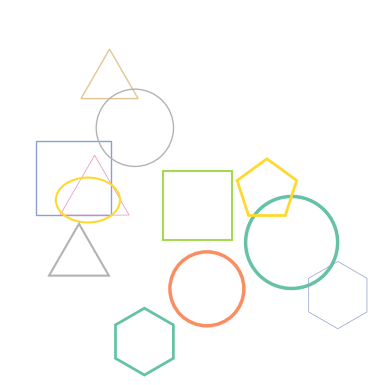[{"shape": "circle", "thickness": 2.5, "radius": 0.6, "center": [0.757, 0.37]}, {"shape": "hexagon", "thickness": 2, "radius": 0.43, "center": [0.375, 0.113]}, {"shape": "circle", "thickness": 2.5, "radius": 0.48, "center": [0.537, 0.25]}, {"shape": "hexagon", "thickness": 0.5, "radius": 0.44, "center": [0.877, 0.233]}, {"shape": "square", "thickness": 1, "radius": 0.48, "center": [0.191, 0.537]}, {"shape": "triangle", "thickness": 0.5, "radius": 0.52, "center": [0.246, 0.493]}, {"shape": "square", "thickness": 1.5, "radius": 0.45, "center": [0.512, 0.466]}, {"shape": "pentagon", "thickness": 2, "radius": 0.41, "center": [0.693, 0.506]}, {"shape": "oval", "thickness": 1.5, "radius": 0.42, "center": [0.228, 0.48]}, {"shape": "triangle", "thickness": 1, "radius": 0.43, "center": [0.285, 0.787]}, {"shape": "triangle", "thickness": 1.5, "radius": 0.45, "center": [0.205, 0.329]}, {"shape": "circle", "thickness": 1, "radius": 0.5, "center": [0.35, 0.668]}]